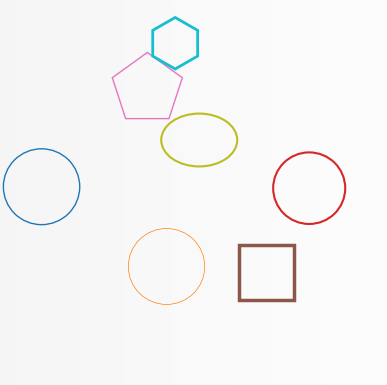[{"shape": "circle", "thickness": 1, "radius": 0.49, "center": [0.107, 0.515]}, {"shape": "circle", "thickness": 0.5, "radius": 0.49, "center": [0.43, 0.308]}, {"shape": "circle", "thickness": 1.5, "radius": 0.46, "center": [0.798, 0.511]}, {"shape": "square", "thickness": 2.5, "radius": 0.36, "center": [0.687, 0.292]}, {"shape": "pentagon", "thickness": 1, "radius": 0.48, "center": [0.38, 0.769]}, {"shape": "oval", "thickness": 1.5, "radius": 0.49, "center": [0.514, 0.636]}, {"shape": "hexagon", "thickness": 2, "radius": 0.33, "center": [0.452, 0.888]}]